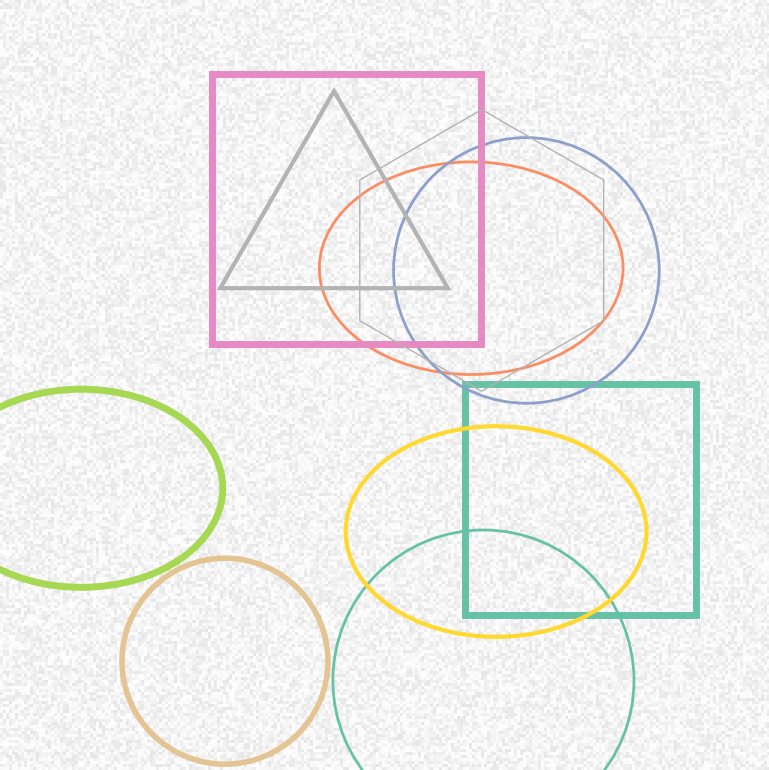[{"shape": "square", "thickness": 2.5, "radius": 0.75, "center": [0.754, 0.351]}, {"shape": "circle", "thickness": 1, "radius": 0.98, "center": [0.628, 0.116]}, {"shape": "oval", "thickness": 1, "radius": 0.99, "center": [0.612, 0.652]}, {"shape": "circle", "thickness": 1, "radius": 0.86, "center": [0.684, 0.649]}, {"shape": "square", "thickness": 2.5, "radius": 0.87, "center": [0.45, 0.729]}, {"shape": "oval", "thickness": 2.5, "radius": 0.92, "center": [0.105, 0.366]}, {"shape": "oval", "thickness": 1.5, "radius": 0.98, "center": [0.644, 0.31]}, {"shape": "circle", "thickness": 2, "radius": 0.67, "center": [0.292, 0.141]}, {"shape": "hexagon", "thickness": 0.5, "radius": 0.91, "center": [0.626, 0.675]}, {"shape": "triangle", "thickness": 1.5, "radius": 0.85, "center": [0.434, 0.711]}]